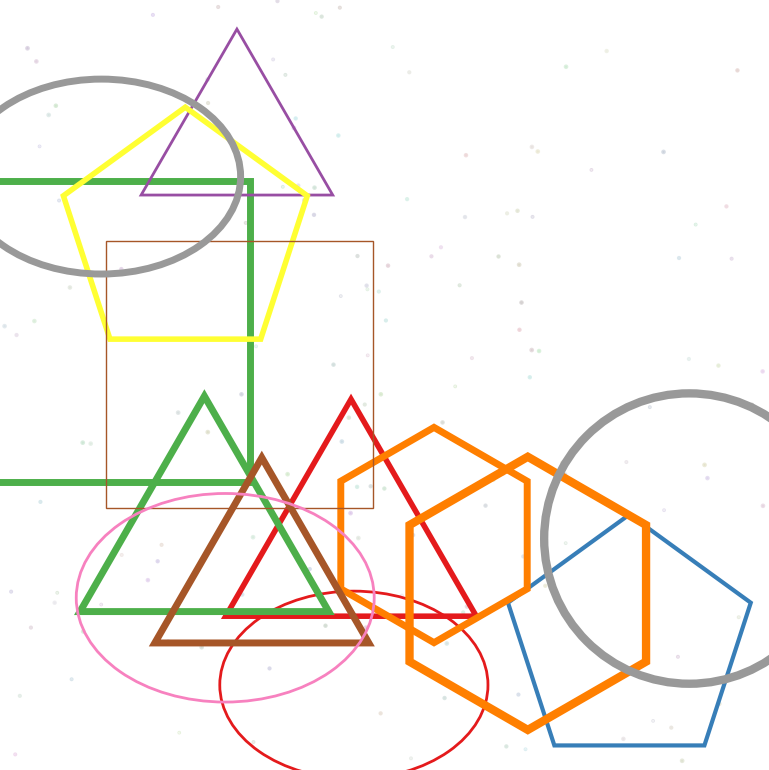[{"shape": "triangle", "thickness": 2, "radius": 0.94, "center": [0.456, 0.294]}, {"shape": "oval", "thickness": 1, "radius": 0.87, "center": [0.46, 0.11]}, {"shape": "pentagon", "thickness": 1.5, "radius": 0.83, "center": [0.817, 0.166]}, {"shape": "triangle", "thickness": 2.5, "radius": 0.93, "center": [0.265, 0.299]}, {"shape": "square", "thickness": 2.5, "radius": 0.98, "center": [0.129, 0.569]}, {"shape": "triangle", "thickness": 1, "radius": 0.72, "center": [0.308, 0.819]}, {"shape": "hexagon", "thickness": 2.5, "radius": 0.7, "center": [0.564, 0.305]}, {"shape": "hexagon", "thickness": 3, "radius": 0.89, "center": [0.685, 0.229]}, {"shape": "pentagon", "thickness": 2, "radius": 0.83, "center": [0.241, 0.694]}, {"shape": "square", "thickness": 0.5, "radius": 0.87, "center": [0.311, 0.513]}, {"shape": "triangle", "thickness": 2.5, "radius": 0.8, "center": [0.34, 0.245]}, {"shape": "oval", "thickness": 1, "radius": 0.97, "center": [0.293, 0.224]}, {"shape": "oval", "thickness": 2.5, "radius": 0.9, "center": [0.132, 0.771]}, {"shape": "circle", "thickness": 3, "radius": 0.94, "center": [0.895, 0.301]}]